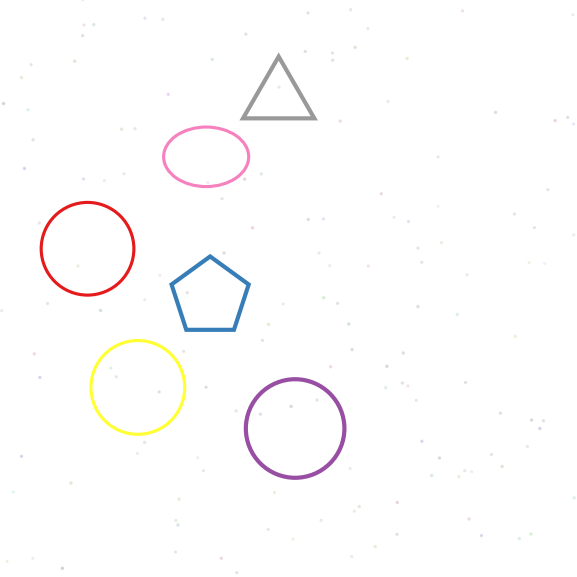[{"shape": "circle", "thickness": 1.5, "radius": 0.4, "center": [0.152, 0.568]}, {"shape": "pentagon", "thickness": 2, "radius": 0.35, "center": [0.364, 0.485]}, {"shape": "circle", "thickness": 2, "radius": 0.43, "center": [0.511, 0.257]}, {"shape": "circle", "thickness": 1.5, "radius": 0.41, "center": [0.239, 0.328]}, {"shape": "oval", "thickness": 1.5, "radius": 0.37, "center": [0.357, 0.728]}, {"shape": "triangle", "thickness": 2, "radius": 0.36, "center": [0.483, 0.83]}]